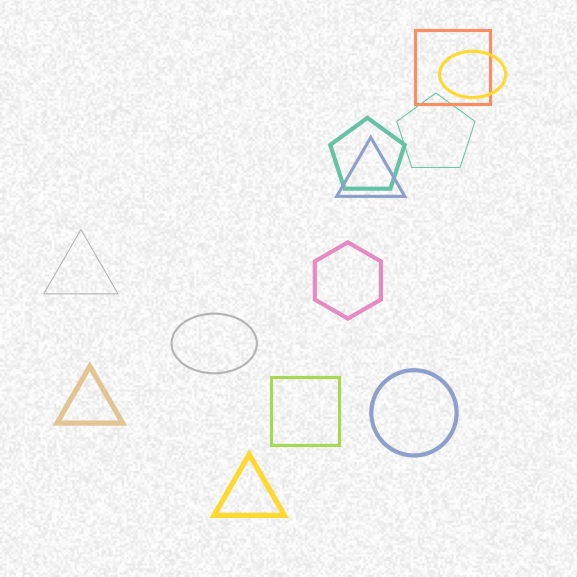[{"shape": "pentagon", "thickness": 0.5, "radius": 0.36, "center": [0.755, 0.767]}, {"shape": "pentagon", "thickness": 2, "radius": 0.34, "center": [0.636, 0.727]}, {"shape": "square", "thickness": 1.5, "radius": 0.32, "center": [0.784, 0.883]}, {"shape": "circle", "thickness": 2, "radius": 0.37, "center": [0.717, 0.284]}, {"shape": "triangle", "thickness": 1.5, "radius": 0.34, "center": [0.642, 0.693]}, {"shape": "hexagon", "thickness": 2, "radius": 0.33, "center": [0.602, 0.513]}, {"shape": "square", "thickness": 1.5, "radius": 0.3, "center": [0.528, 0.288]}, {"shape": "oval", "thickness": 1.5, "radius": 0.29, "center": [0.818, 0.87]}, {"shape": "triangle", "thickness": 2.5, "radius": 0.35, "center": [0.432, 0.142]}, {"shape": "triangle", "thickness": 2.5, "radius": 0.33, "center": [0.156, 0.299]}, {"shape": "oval", "thickness": 1, "radius": 0.37, "center": [0.371, 0.404]}, {"shape": "triangle", "thickness": 0.5, "radius": 0.37, "center": [0.14, 0.527]}]